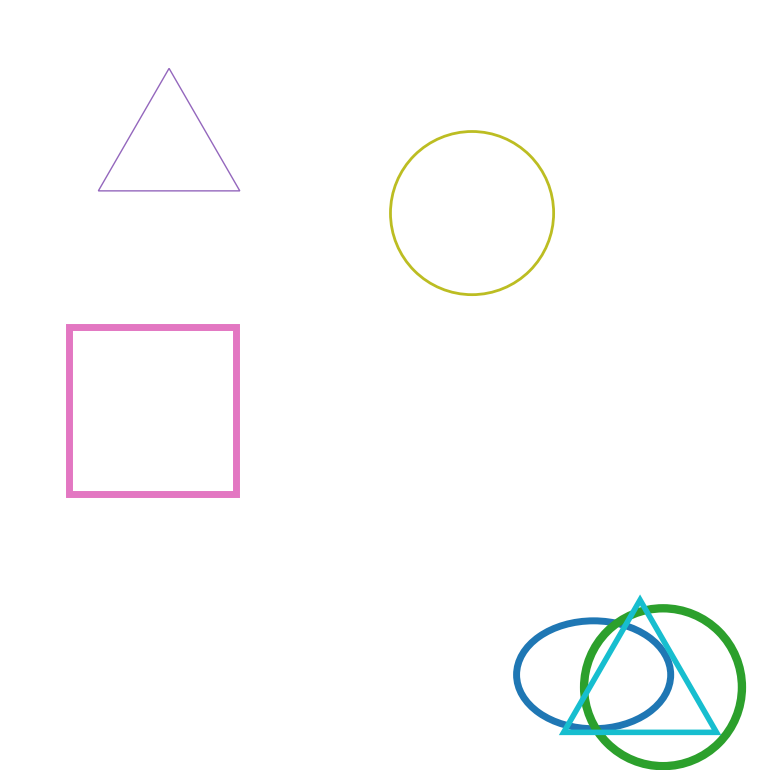[{"shape": "oval", "thickness": 2.5, "radius": 0.5, "center": [0.771, 0.124]}, {"shape": "circle", "thickness": 3, "radius": 0.51, "center": [0.861, 0.108]}, {"shape": "triangle", "thickness": 0.5, "radius": 0.53, "center": [0.22, 0.805]}, {"shape": "square", "thickness": 2.5, "radius": 0.54, "center": [0.199, 0.466]}, {"shape": "circle", "thickness": 1, "radius": 0.53, "center": [0.613, 0.723]}, {"shape": "triangle", "thickness": 2, "radius": 0.57, "center": [0.831, 0.106]}]